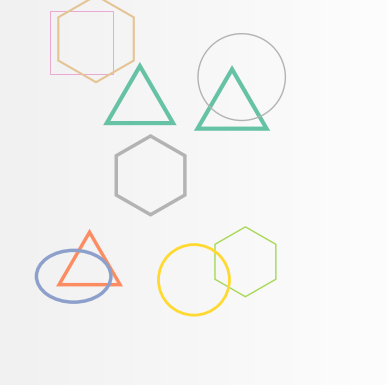[{"shape": "triangle", "thickness": 3, "radius": 0.49, "center": [0.361, 0.73]}, {"shape": "triangle", "thickness": 3, "radius": 0.51, "center": [0.599, 0.717]}, {"shape": "triangle", "thickness": 2.5, "radius": 0.45, "center": [0.231, 0.306]}, {"shape": "oval", "thickness": 2.5, "radius": 0.48, "center": [0.19, 0.282]}, {"shape": "square", "thickness": 0.5, "radius": 0.41, "center": [0.211, 0.89]}, {"shape": "hexagon", "thickness": 1, "radius": 0.45, "center": [0.633, 0.32]}, {"shape": "circle", "thickness": 2, "radius": 0.46, "center": [0.501, 0.273]}, {"shape": "hexagon", "thickness": 1.5, "radius": 0.56, "center": [0.248, 0.899]}, {"shape": "circle", "thickness": 1, "radius": 0.56, "center": [0.624, 0.8]}, {"shape": "hexagon", "thickness": 2.5, "radius": 0.51, "center": [0.389, 0.544]}]